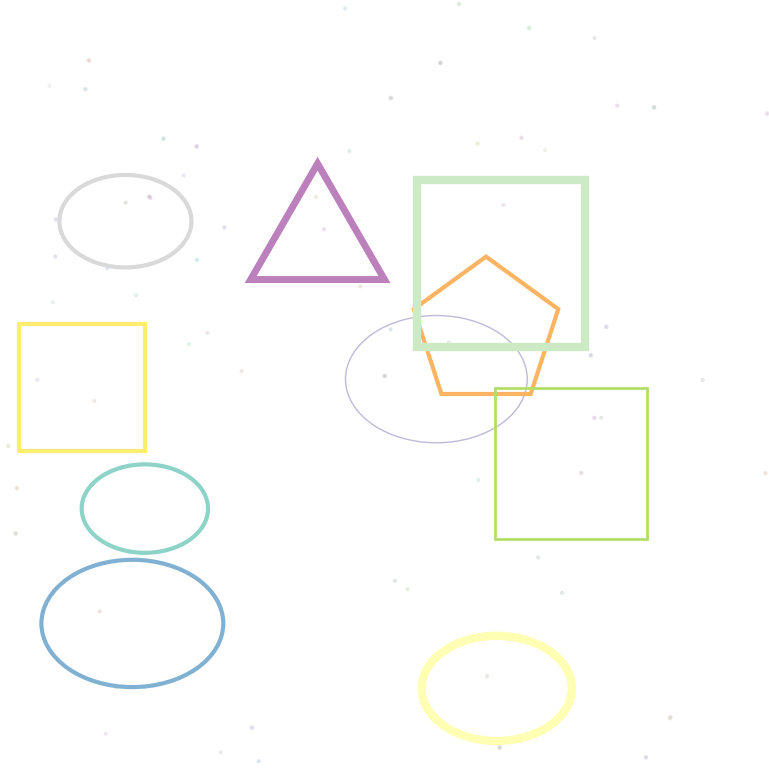[{"shape": "oval", "thickness": 1.5, "radius": 0.41, "center": [0.188, 0.339]}, {"shape": "oval", "thickness": 3, "radius": 0.49, "center": [0.645, 0.106]}, {"shape": "oval", "thickness": 0.5, "radius": 0.59, "center": [0.567, 0.508]}, {"shape": "oval", "thickness": 1.5, "radius": 0.59, "center": [0.172, 0.19]}, {"shape": "pentagon", "thickness": 1.5, "radius": 0.49, "center": [0.631, 0.568]}, {"shape": "square", "thickness": 1, "radius": 0.49, "center": [0.742, 0.398]}, {"shape": "oval", "thickness": 1.5, "radius": 0.43, "center": [0.163, 0.713]}, {"shape": "triangle", "thickness": 2.5, "radius": 0.5, "center": [0.412, 0.687]}, {"shape": "square", "thickness": 3, "radius": 0.54, "center": [0.651, 0.658]}, {"shape": "square", "thickness": 1.5, "radius": 0.41, "center": [0.107, 0.497]}]